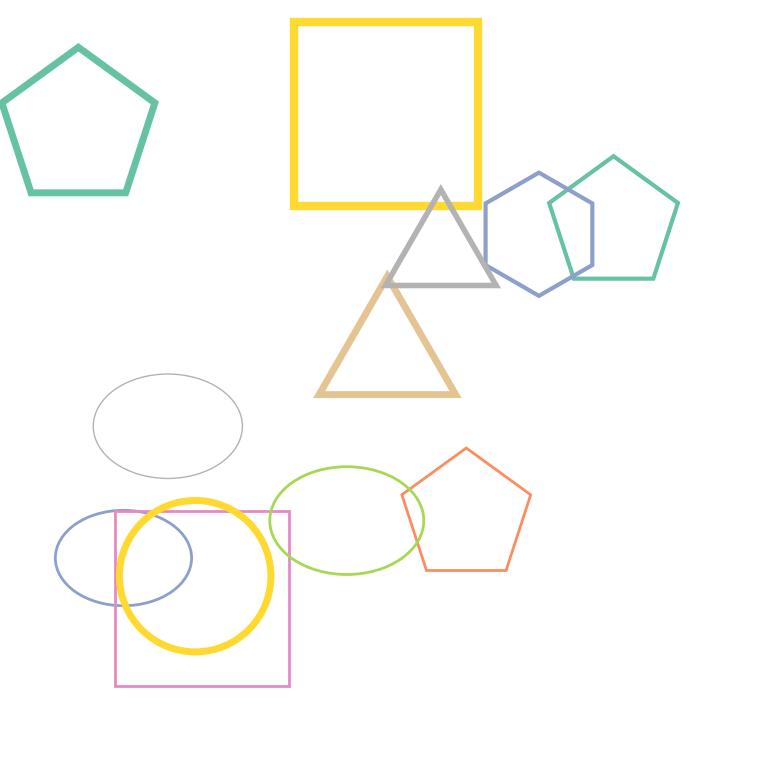[{"shape": "pentagon", "thickness": 2.5, "radius": 0.52, "center": [0.102, 0.834]}, {"shape": "pentagon", "thickness": 1.5, "radius": 0.44, "center": [0.797, 0.709]}, {"shape": "pentagon", "thickness": 1, "radius": 0.44, "center": [0.606, 0.33]}, {"shape": "oval", "thickness": 1, "radius": 0.44, "center": [0.16, 0.275]}, {"shape": "hexagon", "thickness": 1.5, "radius": 0.4, "center": [0.7, 0.696]}, {"shape": "square", "thickness": 1, "radius": 0.57, "center": [0.262, 0.223]}, {"shape": "oval", "thickness": 1, "radius": 0.5, "center": [0.45, 0.324]}, {"shape": "square", "thickness": 3, "radius": 0.6, "center": [0.501, 0.852]}, {"shape": "circle", "thickness": 2.5, "radius": 0.49, "center": [0.253, 0.252]}, {"shape": "triangle", "thickness": 2.5, "radius": 0.51, "center": [0.503, 0.539]}, {"shape": "triangle", "thickness": 2, "radius": 0.42, "center": [0.573, 0.671]}, {"shape": "oval", "thickness": 0.5, "radius": 0.48, "center": [0.218, 0.446]}]